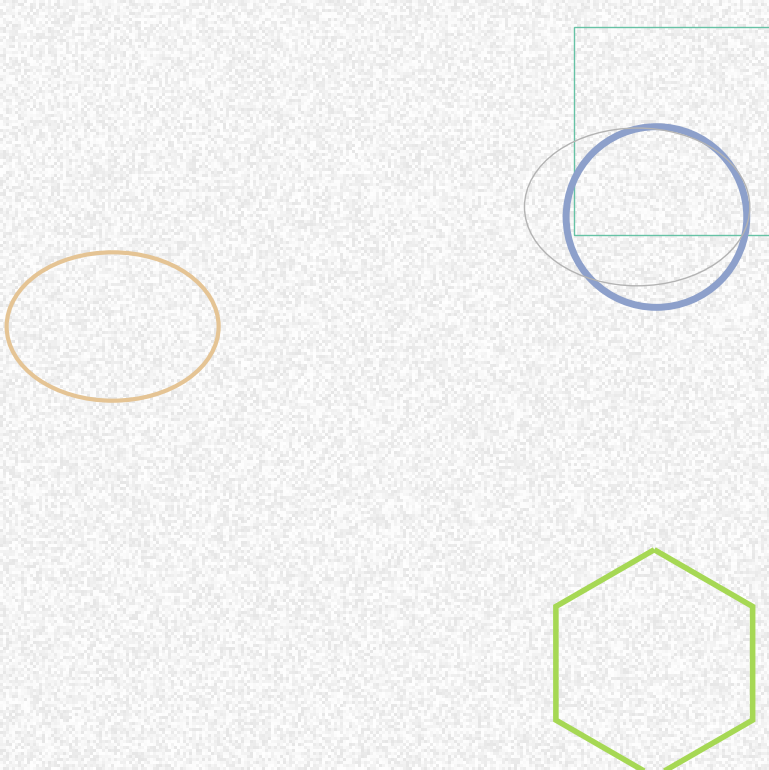[{"shape": "square", "thickness": 0.5, "radius": 0.68, "center": [0.881, 0.83]}, {"shape": "circle", "thickness": 2.5, "radius": 0.59, "center": [0.853, 0.718]}, {"shape": "hexagon", "thickness": 2, "radius": 0.74, "center": [0.85, 0.139]}, {"shape": "oval", "thickness": 1.5, "radius": 0.69, "center": [0.146, 0.576]}, {"shape": "oval", "thickness": 0.5, "radius": 0.73, "center": [0.827, 0.731]}]